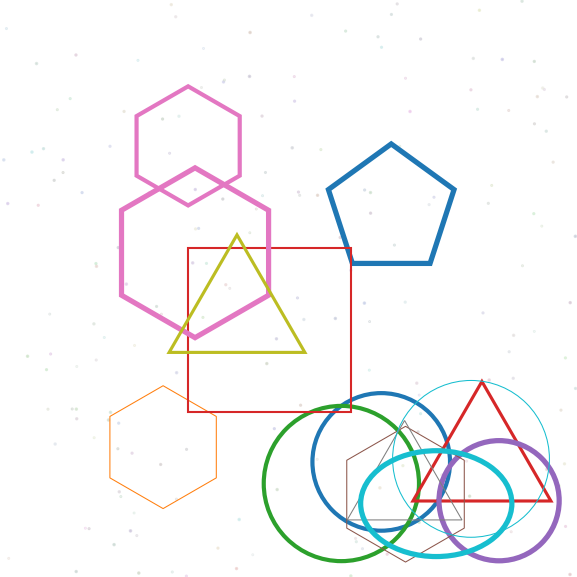[{"shape": "circle", "thickness": 2, "radius": 0.6, "center": [0.66, 0.199]}, {"shape": "pentagon", "thickness": 2.5, "radius": 0.57, "center": [0.677, 0.636]}, {"shape": "hexagon", "thickness": 0.5, "radius": 0.53, "center": [0.282, 0.225]}, {"shape": "circle", "thickness": 2, "radius": 0.67, "center": [0.591, 0.162]}, {"shape": "square", "thickness": 1, "radius": 0.71, "center": [0.467, 0.427]}, {"shape": "triangle", "thickness": 1.5, "radius": 0.69, "center": [0.834, 0.201]}, {"shape": "circle", "thickness": 2.5, "radius": 0.52, "center": [0.864, 0.132]}, {"shape": "hexagon", "thickness": 0.5, "radius": 0.59, "center": [0.702, 0.143]}, {"shape": "hexagon", "thickness": 2.5, "radius": 0.74, "center": [0.338, 0.561]}, {"shape": "hexagon", "thickness": 2, "radius": 0.52, "center": [0.326, 0.747]}, {"shape": "triangle", "thickness": 0.5, "radius": 0.57, "center": [0.701, 0.156]}, {"shape": "triangle", "thickness": 1.5, "radius": 0.68, "center": [0.41, 0.457]}, {"shape": "oval", "thickness": 2.5, "radius": 0.65, "center": [0.755, 0.127]}, {"shape": "circle", "thickness": 0.5, "radius": 0.68, "center": [0.816, 0.205]}]